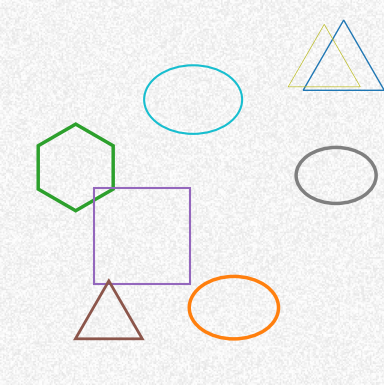[{"shape": "triangle", "thickness": 1, "radius": 0.61, "center": [0.893, 0.826]}, {"shape": "oval", "thickness": 2.5, "radius": 0.58, "center": [0.608, 0.201]}, {"shape": "hexagon", "thickness": 2.5, "radius": 0.56, "center": [0.197, 0.565]}, {"shape": "square", "thickness": 1.5, "radius": 0.62, "center": [0.369, 0.388]}, {"shape": "triangle", "thickness": 2, "radius": 0.5, "center": [0.283, 0.17]}, {"shape": "oval", "thickness": 2.5, "radius": 0.52, "center": [0.873, 0.544]}, {"shape": "triangle", "thickness": 0.5, "radius": 0.54, "center": [0.842, 0.829]}, {"shape": "oval", "thickness": 1.5, "radius": 0.64, "center": [0.502, 0.741]}]